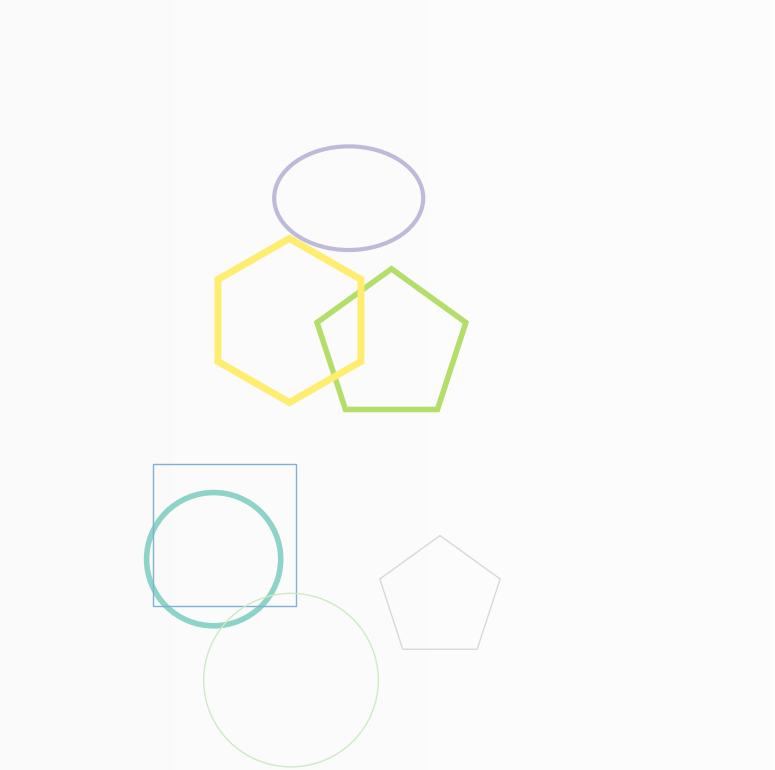[{"shape": "circle", "thickness": 2, "radius": 0.43, "center": [0.276, 0.274]}, {"shape": "oval", "thickness": 1.5, "radius": 0.48, "center": [0.45, 0.743]}, {"shape": "square", "thickness": 0.5, "radius": 0.46, "center": [0.29, 0.305]}, {"shape": "pentagon", "thickness": 2, "radius": 0.5, "center": [0.505, 0.55]}, {"shape": "pentagon", "thickness": 0.5, "radius": 0.41, "center": [0.568, 0.223]}, {"shape": "circle", "thickness": 0.5, "radius": 0.56, "center": [0.375, 0.117]}, {"shape": "hexagon", "thickness": 2.5, "radius": 0.53, "center": [0.373, 0.584]}]